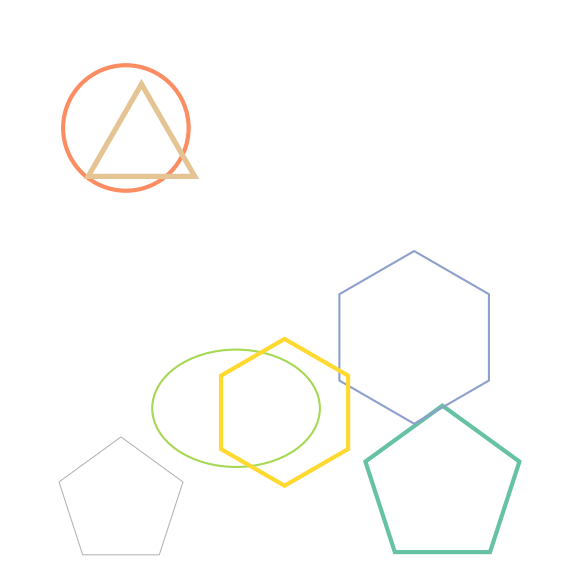[{"shape": "pentagon", "thickness": 2, "radius": 0.7, "center": [0.766, 0.157]}, {"shape": "circle", "thickness": 2, "radius": 0.54, "center": [0.218, 0.778]}, {"shape": "hexagon", "thickness": 1, "radius": 0.75, "center": [0.717, 0.415]}, {"shape": "oval", "thickness": 1, "radius": 0.73, "center": [0.409, 0.292]}, {"shape": "hexagon", "thickness": 2, "radius": 0.64, "center": [0.493, 0.285]}, {"shape": "triangle", "thickness": 2.5, "radius": 0.53, "center": [0.245, 0.747]}, {"shape": "pentagon", "thickness": 0.5, "radius": 0.56, "center": [0.21, 0.13]}]